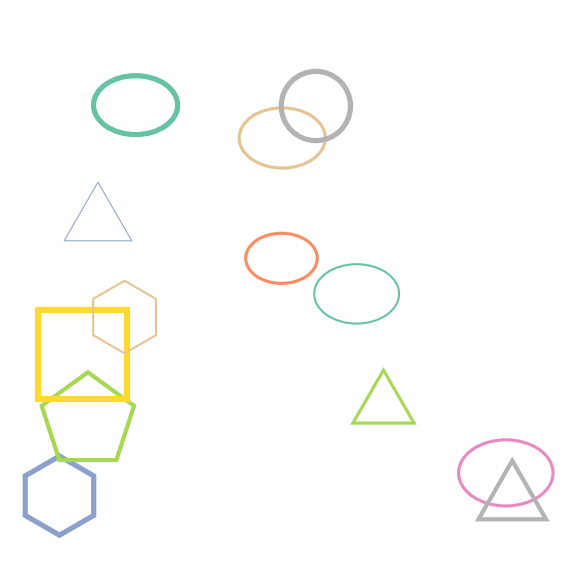[{"shape": "oval", "thickness": 2.5, "radius": 0.36, "center": [0.235, 0.817]}, {"shape": "oval", "thickness": 1, "radius": 0.37, "center": [0.618, 0.49]}, {"shape": "oval", "thickness": 1.5, "radius": 0.31, "center": [0.487, 0.552]}, {"shape": "hexagon", "thickness": 2.5, "radius": 0.34, "center": [0.103, 0.141]}, {"shape": "triangle", "thickness": 0.5, "radius": 0.34, "center": [0.17, 0.616]}, {"shape": "oval", "thickness": 1.5, "radius": 0.41, "center": [0.876, 0.18]}, {"shape": "triangle", "thickness": 1.5, "radius": 0.31, "center": [0.664, 0.297]}, {"shape": "pentagon", "thickness": 2, "radius": 0.42, "center": [0.152, 0.27]}, {"shape": "square", "thickness": 3, "radius": 0.39, "center": [0.143, 0.385]}, {"shape": "hexagon", "thickness": 1, "radius": 0.31, "center": [0.216, 0.45]}, {"shape": "oval", "thickness": 1.5, "radius": 0.37, "center": [0.489, 0.76]}, {"shape": "circle", "thickness": 2.5, "radius": 0.3, "center": [0.547, 0.816]}, {"shape": "triangle", "thickness": 2, "radius": 0.34, "center": [0.887, 0.134]}]